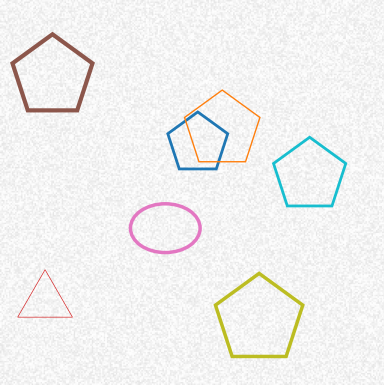[{"shape": "pentagon", "thickness": 2, "radius": 0.41, "center": [0.514, 0.627]}, {"shape": "pentagon", "thickness": 1, "radius": 0.51, "center": [0.577, 0.663]}, {"shape": "triangle", "thickness": 0.5, "radius": 0.41, "center": [0.117, 0.217]}, {"shape": "pentagon", "thickness": 3, "radius": 0.55, "center": [0.136, 0.802]}, {"shape": "oval", "thickness": 2.5, "radius": 0.45, "center": [0.429, 0.407]}, {"shape": "pentagon", "thickness": 2.5, "radius": 0.6, "center": [0.673, 0.171]}, {"shape": "pentagon", "thickness": 2, "radius": 0.49, "center": [0.804, 0.545]}]